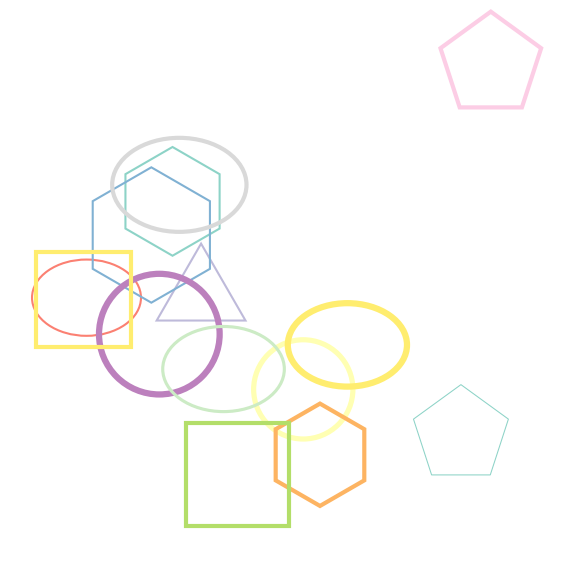[{"shape": "pentagon", "thickness": 0.5, "radius": 0.43, "center": [0.798, 0.247]}, {"shape": "hexagon", "thickness": 1, "radius": 0.47, "center": [0.299, 0.65]}, {"shape": "circle", "thickness": 2.5, "radius": 0.43, "center": [0.525, 0.325]}, {"shape": "triangle", "thickness": 1, "radius": 0.44, "center": [0.348, 0.488]}, {"shape": "oval", "thickness": 1, "radius": 0.47, "center": [0.15, 0.484]}, {"shape": "hexagon", "thickness": 1, "radius": 0.59, "center": [0.262, 0.592]}, {"shape": "hexagon", "thickness": 2, "radius": 0.44, "center": [0.554, 0.212]}, {"shape": "square", "thickness": 2, "radius": 0.45, "center": [0.411, 0.177]}, {"shape": "pentagon", "thickness": 2, "radius": 0.46, "center": [0.85, 0.887]}, {"shape": "oval", "thickness": 2, "radius": 0.58, "center": [0.311, 0.679]}, {"shape": "circle", "thickness": 3, "radius": 0.52, "center": [0.276, 0.421]}, {"shape": "oval", "thickness": 1.5, "radius": 0.53, "center": [0.387, 0.36]}, {"shape": "square", "thickness": 2, "radius": 0.41, "center": [0.145, 0.481]}, {"shape": "oval", "thickness": 3, "radius": 0.52, "center": [0.602, 0.402]}]